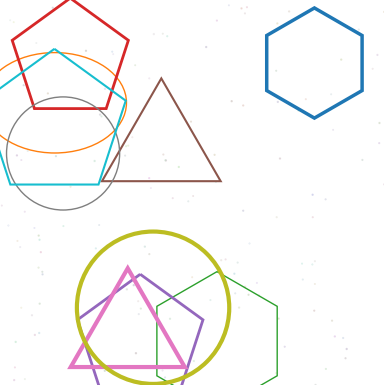[{"shape": "hexagon", "thickness": 2.5, "radius": 0.72, "center": [0.817, 0.836]}, {"shape": "oval", "thickness": 1, "radius": 0.93, "center": [0.142, 0.733]}, {"shape": "hexagon", "thickness": 1, "radius": 0.9, "center": [0.564, 0.114]}, {"shape": "pentagon", "thickness": 2, "radius": 0.79, "center": [0.183, 0.846]}, {"shape": "pentagon", "thickness": 2, "radius": 0.86, "center": [0.364, 0.116]}, {"shape": "triangle", "thickness": 1.5, "radius": 0.89, "center": [0.419, 0.618]}, {"shape": "triangle", "thickness": 3, "radius": 0.85, "center": [0.332, 0.132]}, {"shape": "circle", "thickness": 1, "radius": 0.73, "center": [0.164, 0.601]}, {"shape": "circle", "thickness": 3, "radius": 0.99, "center": [0.398, 0.201]}, {"shape": "pentagon", "thickness": 1.5, "radius": 0.97, "center": [0.141, 0.678]}]